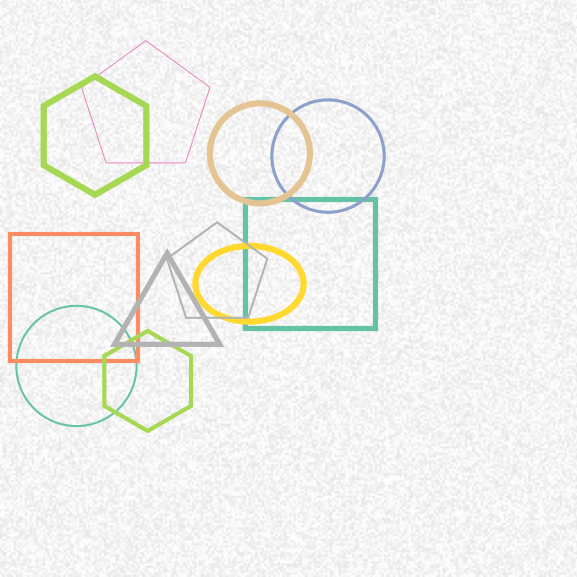[{"shape": "square", "thickness": 2.5, "radius": 0.56, "center": [0.537, 0.543]}, {"shape": "circle", "thickness": 1, "radius": 0.52, "center": [0.132, 0.365]}, {"shape": "square", "thickness": 2, "radius": 0.55, "center": [0.128, 0.484]}, {"shape": "circle", "thickness": 1.5, "radius": 0.49, "center": [0.568, 0.729]}, {"shape": "pentagon", "thickness": 0.5, "radius": 0.58, "center": [0.252, 0.812]}, {"shape": "hexagon", "thickness": 2, "radius": 0.43, "center": [0.256, 0.34]}, {"shape": "hexagon", "thickness": 3, "radius": 0.51, "center": [0.165, 0.764]}, {"shape": "oval", "thickness": 3, "radius": 0.47, "center": [0.432, 0.508]}, {"shape": "circle", "thickness": 3, "radius": 0.43, "center": [0.45, 0.734]}, {"shape": "triangle", "thickness": 2.5, "radius": 0.53, "center": [0.289, 0.455]}, {"shape": "pentagon", "thickness": 1, "radius": 0.46, "center": [0.376, 0.523]}]